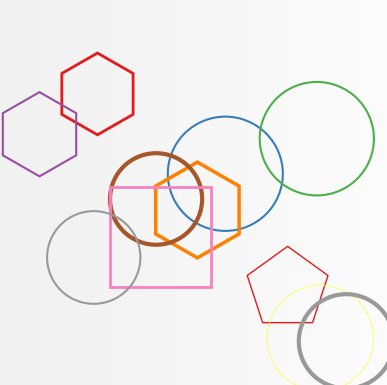[{"shape": "pentagon", "thickness": 1, "radius": 0.55, "center": [0.742, 0.251]}, {"shape": "hexagon", "thickness": 2, "radius": 0.53, "center": [0.252, 0.756]}, {"shape": "circle", "thickness": 1.5, "radius": 0.74, "center": [0.582, 0.549]}, {"shape": "circle", "thickness": 1.5, "radius": 0.74, "center": [0.818, 0.64]}, {"shape": "hexagon", "thickness": 1.5, "radius": 0.55, "center": [0.102, 0.651]}, {"shape": "hexagon", "thickness": 2.5, "radius": 0.62, "center": [0.509, 0.455]}, {"shape": "circle", "thickness": 0.5, "radius": 0.69, "center": [0.827, 0.122]}, {"shape": "circle", "thickness": 3, "radius": 0.59, "center": [0.403, 0.483]}, {"shape": "square", "thickness": 2, "radius": 0.65, "center": [0.415, 0.385]}, {"shape": "circle", "thickness": 3, "radius": 0.61, "center": [0.893, 0.114]}, {"shape": "circle", "thickness": 1.5, "radius": 0.6, "center": [0.242, 0.331]}]